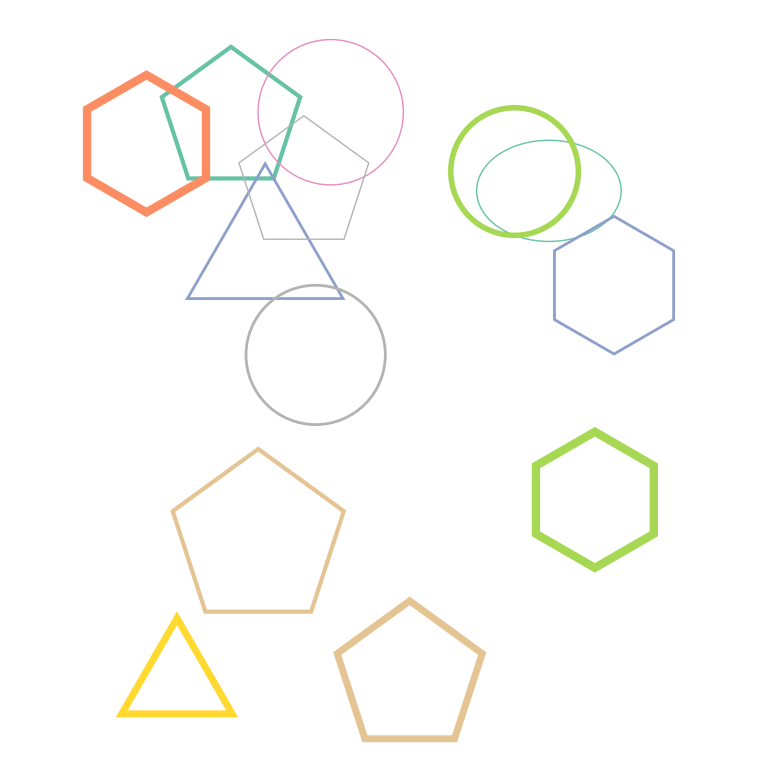[{"shape": "pentagon", "thickness": 1.5, "radius": 0.47, "center": [0.3, 0.845]}, {"shape": "oval", "thickness": 0.5, "radius": 0.47, "center": [0.713, 0.752]}, {"shape": "hexagon", "thickness": 3, "radius": 0.45, "center": [0.19, 0.813]}, {"shape": "hexagon", "thickness": 1, "radius": 0.45, "center": [0.797, 0.63]}, {"shape": "triangle", "thickness": 1, "radius": 0.58, "center": [0.344, 0.671]}, {"shape": "circle", "thickness": 0.5, "radius": 0.47, "center": [0.429, 0.854]}, {"shape": "hexagon", "thickness": 3, "radius": 0.44, "center": [0.773, 0.351]}, {"shape": "circle", "thickness": 2, "radius": 0.41, "center": [0.668, 0.777]}, {"shape": "triangle", "thickness": 2.5, "radius": 0.41, "center": [0.23, 0.114]}, {"shape": "pentagon", "thickness": 1.5, "radius": 0.58, "center": [0.335, 0.3]}, {"shape": "pentagon", "thickness": 2.5, "radius": 0.5, "center": [0.532, 0.121]}, {"shape": "pentagon", "thickness": 0.5, "radius": 0.44, "center": [0.395, 0.761]}, {"shape": "circle", "thickness": 1, "radius": 0.45, "center": [0.41, 0.539]}]